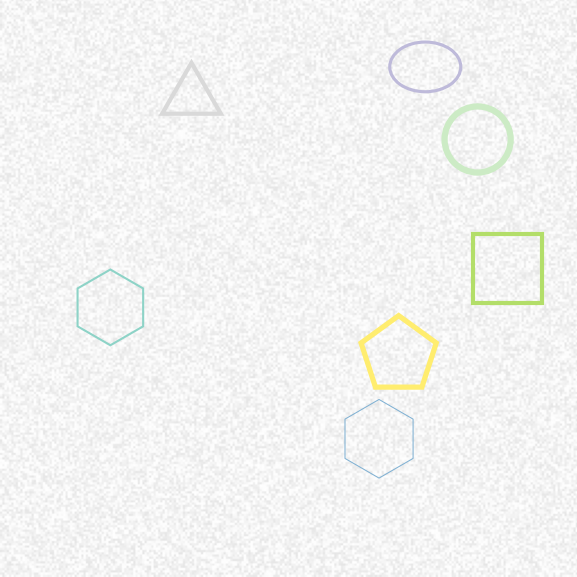[{"shape": "hexagon", "thickness": 1, "radius": 0.33, "center": [0.191, 0.467]}, {"shape": "oval", "thickness": 1.5, "radius": 0.31, "center": [0.736, 0.883]}, {"shape": "hexagon", "thickness": 0.5, "radius": 0.34, "center": [0.656, 0.239]}, {"shape": "square", "thickness": 2, "radius": 0.3, "center": [0.879, 0.534]}, {"shape": "triangle", "thickness": 2, "radius": 0.29, "center": [0.332, 0.832]}, {"shape": "circle", "thickness": 3, "radius": 0.29, "center": [0.827, 0.758]}, {"shape": "pentagon", "thickness": 2.5, "radius": 0.34, "center": [0.69, 0.384]}]